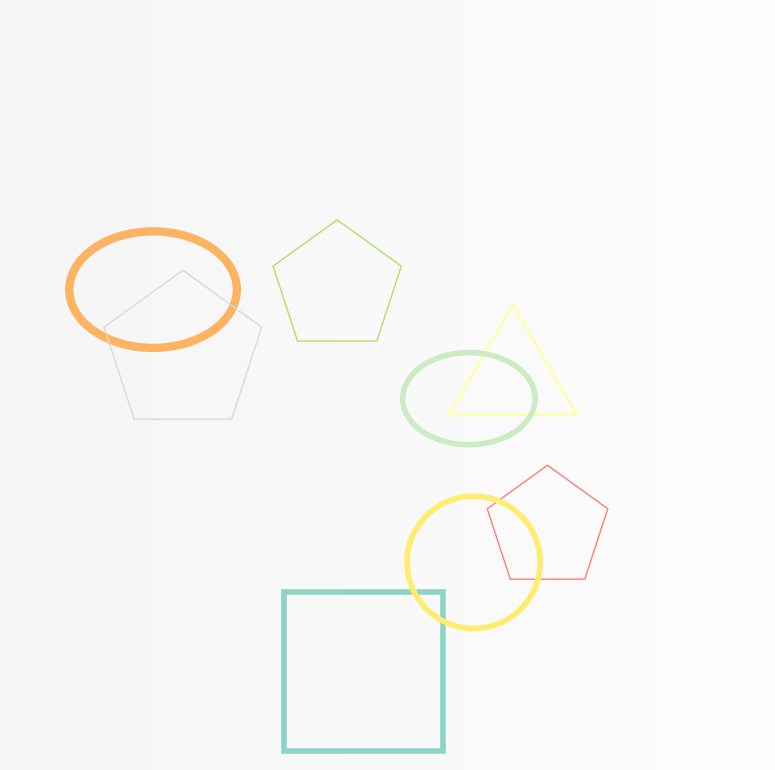[{"shape": "square", "thickness": 2, "radius": 0.52, "center": [0.469, 0.128]}, {"shape": "triangle", "thickness": 1, "radius": 0.48, "center": [0.662, 0.509]}, {"shape": "pentagon", "thickness": 0.5, "radius": 0.41, "center": [0.706, 0.314]}, {"shape": "oval", "thickness": 3, "radius": 0.54, "center": [0.198, 0.624]}, {"shape": "pentagon", "thickness": 0.5, "radius": 0.43, "center": [0.435, 0.627]}, {"shape": "pentagon", "thickness": 0.5, "radius": 0.53, "center": [0.236, 0.542]}, {"shape": "oval", "thickness": 2, "radius": 0.43, "center": [0.605, 0.482]}, {"shape": "circle", "thickness": 2, "radius": 0.43, "center": [0.611, 0.27]}]